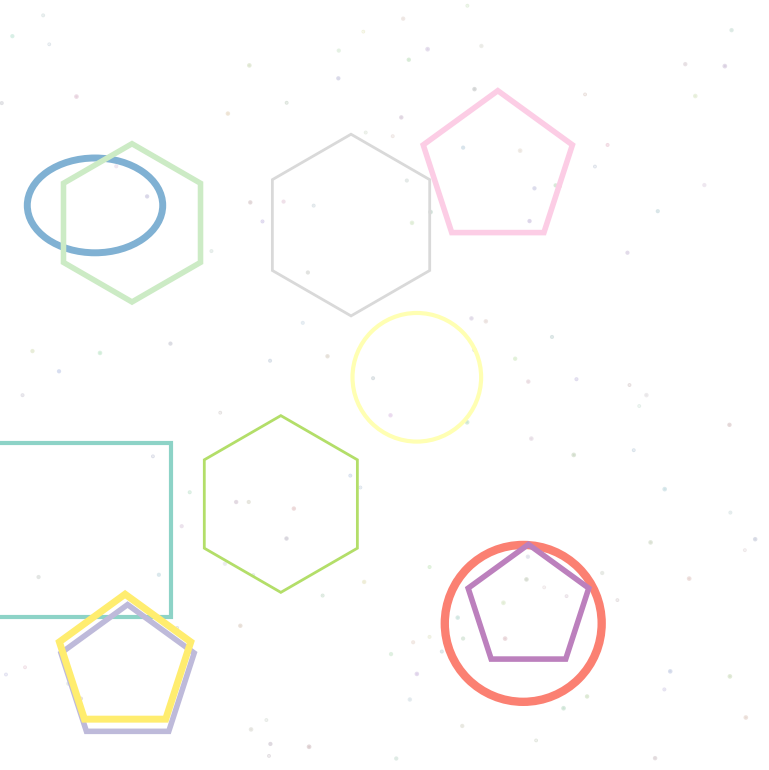[{"shape": "square", "thickness": 1.5, "radius": 0.56, "center": [0.11, 0.312]}, {"shape": "circle", "thickness": 1.5, "radius": 0.42, "center": [0.541, 0.51]}, {"shape": "pentagon", "thickness": 2, "radius": 0.45, "center": [0.166, 0.124]}, {"shape": "circle", "thickness": 3, "radius": 0.51, "center": [0.68, 0.19]}, {"shape": "oval", "thickness": 2.5, "radius": 0.44, "center": [0.123, 0.733]}, {"shape": "hexagon", "thickness": 1, "radius": 0.57, "center": [0.365, 0.345]}, {"shape": "pentagon", "thickness": 2, "radius": 0.51, "center": [0.647, 0.78]}, {"shape": "hexagon", "thickness": 1, "radius": 0.59, "center": [0.456, 0.708]}, {"shape": "pentagon", "thickness": 2, "radius": 0.41, "center": [0.686, 0.211]}, {"shape": "hexagon", "thickness": 2, "radius": 0.51, "center": [0.171, 0.711]}, {"shape": "pentagon", "thickness": 2.5, "radius": 0.45, "center": [0.162, 0.139]}]